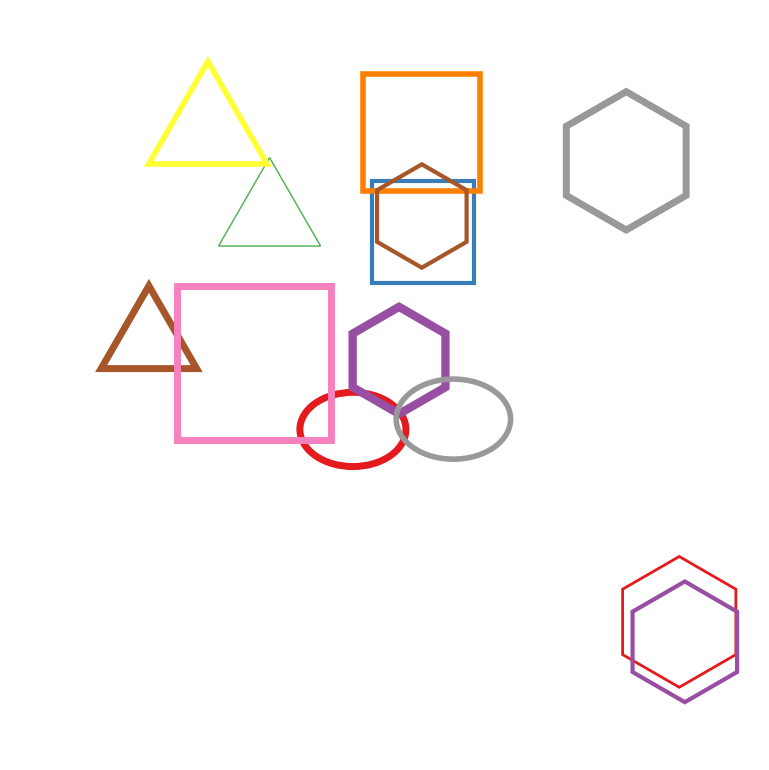[{"shape": "hexagon", "thickness": 1, "radius": 0.42, "center": [0.882, 0.192]}, {"shape": "oval", "thickness": 2.5, "radius": 0.34, "center": [0.458, 0.442]}, {"shape": "square", "thickness": 1.5, "radius": 0.33, "center": [0.549, 0.699]}, {"shape": "triangle", "thickness": 0.5, "radius": 0.38, "center": [0.35, 0.719]}, {"shape": "hexagon", "thickness": 3, "radius": 0.35, "center": [0.518, 0.532]}, {"shape": "hexagon", "thickness": 1.5, "radius": 0.39, "center": [0.889, 0.166]}, {"shape": "square", "thickness": 2, "radius": 0.38, "center": [0.547, 0.828]}, {"shape": "triangle", "thickness": 2, "radius": 0.44, "center": [0.27, 0.831]}, {"shape": "hexagon", "thickness": 1.5, "radius": 0.34, "center": [0.548, 0.719]}, {"shape": "triangle", "thickness": 2.5, "radius": 0.36, "center": [0.193, 0.557]}, {"shape": "square", "thickness": 2.5, "radius": 0.5, "center": [0.33, 0.529]}, {"shape": "hexagon", "thickness": 2.5, "radius": 0.45, "center": [0.813, 0.791]}, {"shape": "oval", "thickness": 2, "radius": 0.37, "center": [0.589, 0.456]}]